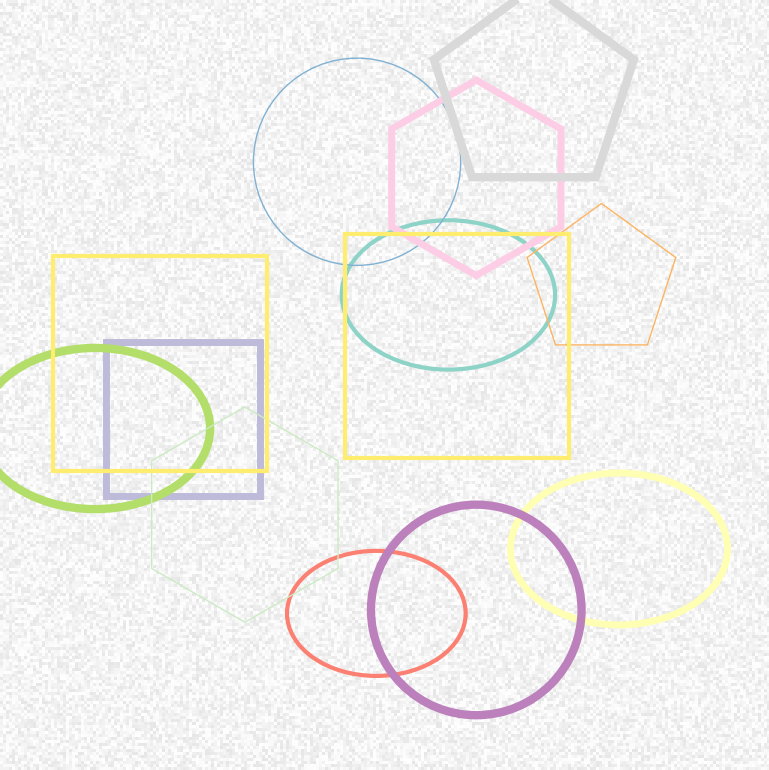[{"shape": "oval", "thickness": 1.5, "radius": 0.69, "center": [0.582, 0.617]}, {"shape": "oval", "thickness": 2.5, "radius": 0.7, "center": [0.804, 0.287]}, {"shape": "square", "thickness": 2.5, "radius": 0.5, "center": [0.238, 0.456]}, {"shape": "oval", "thickness": 1.5, "radius": 0.58, "center": [0.489, 0.203]}, {"shape": "circle", "thickness": 0.5, "radius": 0.67, "center": [0.464, 0.79]}, {"shape": "pentagon", "thickness": 0.5, "radius": 0.51, "center": [0.781, 0.634]}, {"shape": "oval", "thickness": 3, "radius": 0.75, "center": [0.123, 0.443]}, {"shape": "hexagon", "thickness": 2.5, "radius": 0.63, "center": [0.619, 0.769]}, {"shape": "pentagon", "thickness": 3, "radius": 0.68, "center": [0.693, 0.88]}, {"shape": "circle", "thickness": 3, "radius": 0.68, "center": [0.619, 0.208]}, {"shape": "hexagon", "thickness": 0.5, "radius": 0.7, "center": [0.318, 0.332]}, {"shape": "square", "thickness": 1.5, "radius": 0.73, "center": [0.594, 0.55]}, {"shape": "square", "thickness": 1.5, "radius": 0.7, "center": [0.208, 0.528]}]